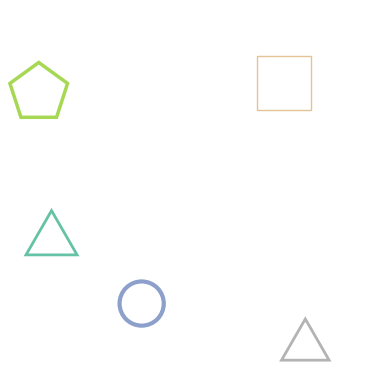[{"shape": "triangle", "thickness": 2, "radius": 0.38, "center": [0.134, 0.376]}, {"shape": "circle", "thickness": 3, "radius": 0.29, "center": [0.368, 0.212]}, {"shape": "pentagon", "thickness": 2.5, "radius": 0.39, "center": [0.101, 0.759]}, {"shape": "square", "thickness": 1, "radius": 0.35, "center": [0.738, 0.784]}, {"shape": "triangle", "thickness": 2, "radius": 0.36, "center": [0.793, 0.1]}]